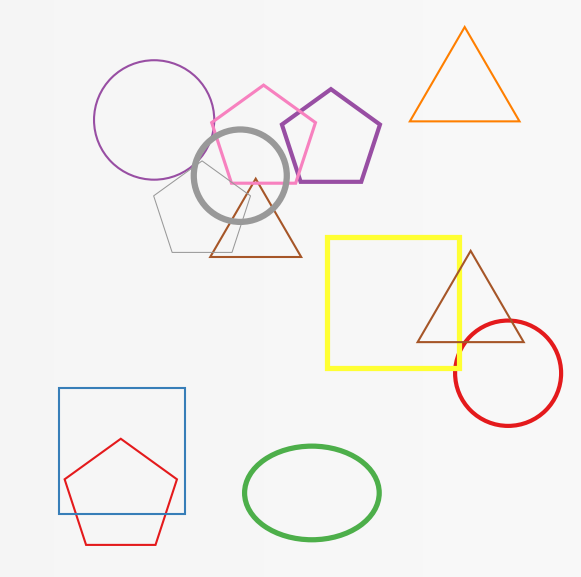[{"shape": "pentagon", "thickness": 1, "radius": 0.51, "center": [0.208, 0.138]}, {"shape": "circle", "thickness": 2, "radius": 0.46, "center": [0.874, 0.353]}, {"shape": "square", "thickness": 1, "radius": 0.54, "center": [0.21, 0.218]}, {"shape": "oval", "thickness": 2.5, "radius": 0.58, "center": [0.537, 0.146]}, {"shape": "pentagon", "thickness": 2, "radius": 0.44, "center": [0.569, 0.756]}, {"shape": "circle", "thickness": 1, "radius": 0.52, "center": [0.265, 0.791]}, {"shape": "triangle", "thickness": 1, "radius": 0.54, "center": [0.799, 0.843]}, {"shape": "square", "thickness": 2.5, "radius": 0.57, "center": [0.676, 0.476]}, {"shape": "triangle", "thickness": 1, "radius": 0.53, "center": [0.81, 0.459]}, {"shape": "triangle", "thickness": 1, "radius": 0.45, "center": [0.44, 0.599]}, {"shape": "pentagon", "thickness": 1.5, "radius": 0.47, "center": [0.453, 0.758]}, {"shape": "circle", "thickness": 3, "radius": 0.4, "center": [0.413, 0.695]}, {"shape": "pentagon", "thickness": 0.5, "radius": 0.44, "center": [0.348, 0.633]}]